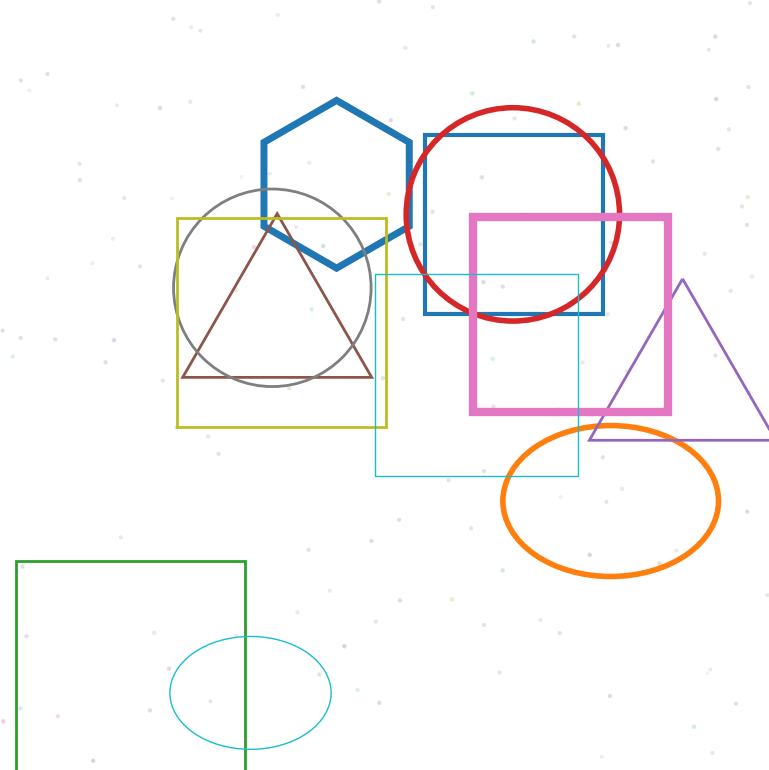[{"shape": "hexagon", "thickness": 2.5, "radius": 0.54, "center": [0.437, 0.761]}, {"shape": "square", "thickness": 1.5, "radius": 0.58, "center": [0.667, 0.709]}, {"shape": "oval", "thickness": 2, "radius": 0.7, "center": [0.793, 0.349]}, {"shape": "square", "thickness": 1, "radius": 0.74, "center": [0.169, 0.122]}, {"shape": "circle", "thickness": 2, "radius": 0.69, "center": [0.666, 0.722]}, {"shape": "triangle", "thickness": 1, "radius": 0.7, "center": [0.886, 0.498]}, {"shape": "triangle", "thickness": 1, "radius": 0.71, "center": [0.36, 0.581]}, {"shape": "square", "thickness": 3, "radius": 0.63, "center": [0.741, 0.592]}, {"shape": "circle", "thickness": 1, "radius": 0.64, "center": [0.354, 0.626]}, {"shape": "square", "thickness": 1, "radius": 0.68, "center": [0.365, 0.581]}, {"shape": "square", "thickness": 0.5, "radius": 0.66, "center": [0.619, 0.513]}, {"shape": "oval", "thickness": 0.5, "radius": 0.52, "center": [0.325, 0.1]}]